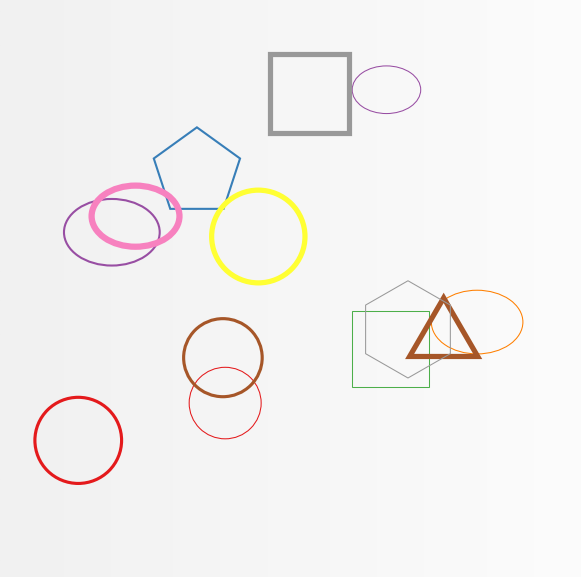[{"shape": "circle", "thickness": 1.5, "radius": 0.37, "center": [0.135, 0.237]}, {"shape": "circle", "thickness": 0.5, "radius": 0.31, "center": [0.387, 0.301]}, {"shape": "pentagon", "thickness": 1, "radius": 0.39, "center": [0.339, 0.701]}, {"shape": "square", "thickness": 0.5, "radius": 0.33, "center": [0.672, 0.395]}, {"shape": "oval", "thickness": 1, "radius": 0.41, "center": [0.192, 0.597]}, {"shape": "oval", "thickness": 0.5, "radius": 0.29, "center": [0.665, 0.844]}, {"shape": "oval", "thickness": 0.5, "radius": 0.39, "center": [0.821, 0.441]}, {"shape": "circle", "thickness": 2.5, "radius": 0.4, "center": [0.444, 0.59]}, {"shape": "triangle", "thickness": 2.5, "radius": 0.34, "center": [0.763, 0.416]}, {"shape": "circle", "thickness": 1.5, "radius": 0.34, "center": [0.383, 0.38]}, {"shape": "oval", "thickness": 3, "radius": 0.38, "center": [0.233, 0.625]}, {"shape": "square", "thickness": 2.5, "radius": 0.34, "center": [0.533, 0.838]}, {"shape": "hexagon", "thickness": 0.5, "radius": 0.42, "center": [0.702, 0.429]}]